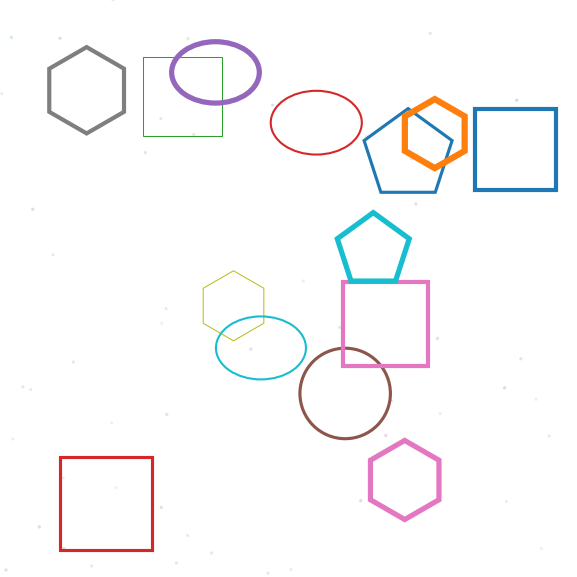[{"shape": "pentagon", "thickness": 1.5, "radius": 0.4, "center": [0.707, 0.731]}, {"shape": "square", "thickness": 2, "radius": 0.35, "center": [0.893, 0.74]}, {"shape": "hexagon", "thickness": 3, "radius": 0.3, "center": [0.753, 0.768]}, {"shape": "square", "thickness": 0.5, "radius": 0.34, "center": [0.316, 0.832]}, {"shape": "square", "thickness": 1.5, "radius": 0.4, "center": [0.184, 0.127]}, {"shape": "oval", "thickness": 1, "radius": 0.39, "center": [0.548, 0.787]}, {"shape": "oval", "thickness": 2.5, "radius": 0.38, "center": [0.373, 0.874]}, {"shape": "circle", "thickness": 1.5, "radius": 0.39, "center": [0.598, 0.318]}, {"shape": "square", "thickness": 2, "radius": 0.37, "center": [0.667, 0.438]}, {"shape": "hexagon", "thickness": 2.5, "radius": 0.34, "center": [0.701, 0.168]}, {"shape": "hexagon", "thickness": 2, "radius": 0.37, "center": [0.15, 0.843]}, {"shape": "hexagon", "thickness": 0.5, "radius": 0.3, "center": [0.404, 0.47]}, {"shape": "pentagon", "thickness": 2.5, "radius": 0.33, "center": [0.646, 0.565]}, {"shape": "oval", "thickness": 1, "radius": 0.39, "center": [0.452, 0.397]}]